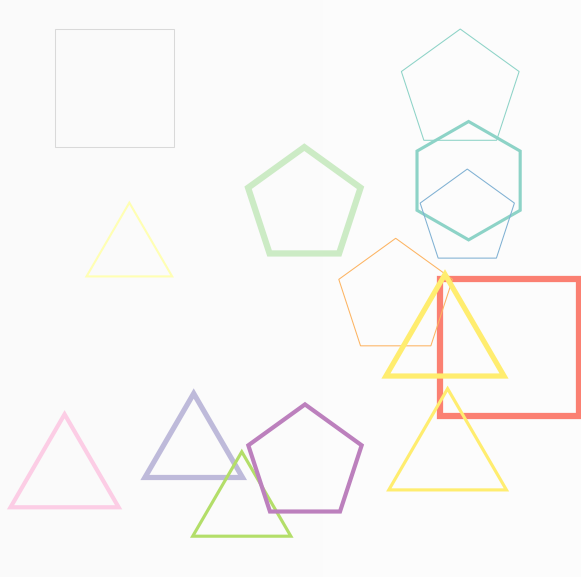[{"shape": "hexagon", "thickness": 1.5, "radius": 0.51, "center": [0.806, 0.686]}, {"shape": "pentagon", "thickness": 0.5, "radius": 0.53, "center": [0.792, 0.842]}, {"shape": "triangle", "thickness": 1, "radius": 0.43, "center": [0.223, 0.563]}, {"shape": "triangle", "thickness": 2.5, "radius": 0.48, "center": [0.333, 0.221]}, {"shape": "square", "thickness": 3, "radius": 0.59, "center": [0.877, 0.398]}, {"shape": "pentagon", "thickness": 0.5, "radius": 0.43, "center": [0.804, 0.621]}, {"shape": "pentagon", "thickness": 0.5, "radius": 0.51, "center": [0.681, 0.484]}, {"shape": "triangle", "thickness": 1.5, "radius": 0.49, "center": [0.416, 0.119]}, {"shape": "triangle", "thickness": 2, "radius": 0.54, "center": [0.111, 0.174]}, {"shape": "square", "thickness": 0.5, "radius": 0.51, "center": [0.197, 0.846]}, {"shape": "pentagon", "thickness": 2, "radius": 0.51, "center": [0.525, 0.196]}, {"shape": "pentagon", "thickness": 3, "radius": 0.51, "center": [0.524, 0.643]}, {"shape": "triangle", "thickness": 1.5, "radius": 0.58, "center": [0.77, 0.209]}, {"shape": "triangle", "thickness": 2.5, "radius": 0.59, "center": [0.766, 0.407]}]